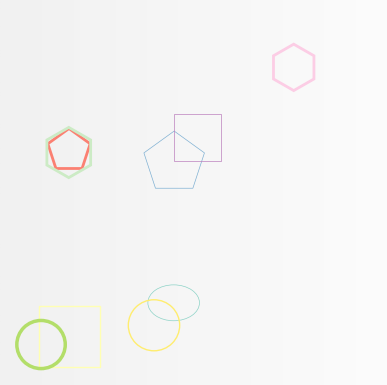[{"shape": "oval", "thickness": 0.5, "radius": 0.33, "center": [0.448, 0.214]}, {"shape": "square", "thickness": 1, "radius": 0.39, "center": [0.178, 0.127]}, {"shape": "pentagon", "thickness": 2, "radius": 0.29, "center": [0.178, 0.609]}, {"shape": "pentagon", "thickness": 0.5, "radius": 0.41, "center": [0.449, 0.577]}, {"shape": "circle", "thickness": 2.5, "radius": 0.31, "center": [0.106, 0.105]}, {"shape": "hexagon", "thickness": 2, "radius": 0.3, "center": [0.758, 0.825]}, {"shape": "square", "thickness": 0.5, "radius": 0.3, "center": [0.509, 0.642]}, {"shape": "hexagon", "thickness": 2, "radius": 0.33, "center": [0.177, 0.604]}, {"shape": "circle", "thickness": 1, "radius": 0.33, "center": [0.397, 0.155]}]